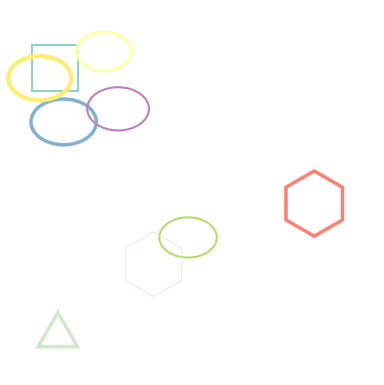[{"shape": "square", "thickness": 1.5, "radius": 0.3, "center": [0.142, 0.823]}, {"shape": "oval", "thickness": 2.5, "radius": 0.36, "center": [0.271, 0.866]}, {"shape": "hexagon", "thickness": 2.5, "radius": 0.42, "center": [0.816, 0.471]}, {"shape": "oval", "thickness": 2.5, "radius": 0.42, "center": [0.165, 0.683]}, {"shape": "oval", "thickness": 1.5, "radius": 0.37, "center": [0.488, 0.383]}, {"shape": "hexagon", "thickness": 0.5, "radius": 0.42, "center": [0.399, 0.314]}, {"shape": "oval", "thickness": 1.5, "radius": 0.4, "center": [0.307, 0.717]}, {"shape": "triangle", "thickness": 2.5, "radius": 0.3, "center": [0.15, 0.129]}, {"shape": "oval", "thickness": 3, "radius": 0.41, "center": [0.104, 0.797]}]